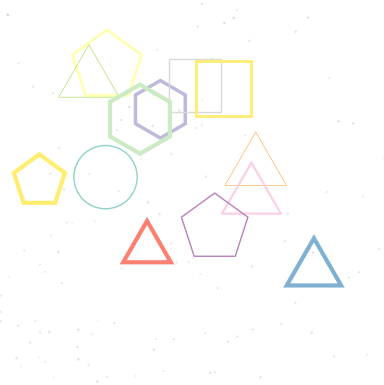[{"shape": "circle", "thickness": 1, "radius": 0.41, "center": [0.274, 0.54]}, {"shape": "pentagon", "thickness": 2, "radius": 0.47, "center": [0.278, 0.828]}, {"shape": "hexagon", "thickness": 2.5, "radius": 0.37, "center": [0.417, 0.716]}, {"shape": "triangle", "thickness": 3, "radius": 0.36, "center": [0.382, 0.355]}, {"shape": "triangle", "thickness": 3, "radius": 0.41, "center": [0.815, 0.299]}, {"shape": "triangle", "thickness": 0.5, "radius": 0.46, "center": [0.664, 0.565]}, {"shape": "triangle", "thickness": 0.5, "radius": 0.45, "center": [0.231, 0.793]}, {"shape": "triangle", "thickness": 1.5, "radius": 0.44, "center": [0.653, 0.489]}, {"shape": "square", "thickness": 1, "radius": 0.34, "center": [0.507, 0.777]}, {"shape": "pentagon", "thickness": 1, "radius": 0.45, "center": [0.558, 0.408]}, {"shape": "hexagon", "thickness": 3, "radius": 0.45, "center": [0.364, 0.69]}, {"shape": "square", "thickness": 2, "radius": 0.36, "center": [0.579, 0.77]}, {"shape": "pentagon", "thickness": 3, "radius": 0.35, "center": [0.102, 0.529]}]